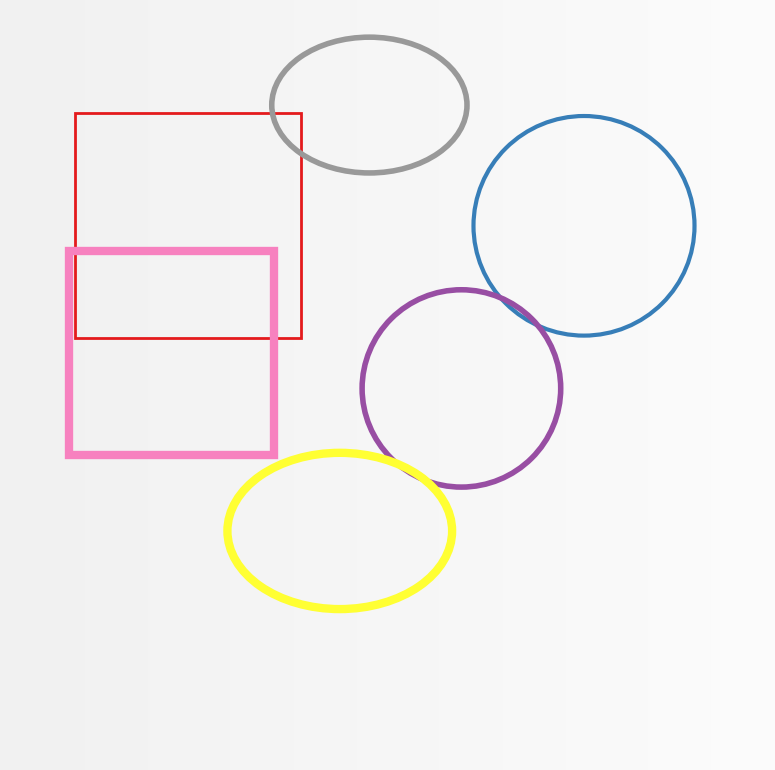[{"shape": "square", "thickness": 1, "radius": 0.73, "center": [0.242, 0.707]}, {"shape": "circle", "thickness": 1.5, "radius": 0.71, "center": [0.754, 0.707]}, {"shape": "circle", "thickness": 2, "radius": 0.64, "center": [0.595, 0.496]}, {"shape": "oval", "thickness": 3, "radius": 0.72, "center": [0.438, 0.31]}, {"shape": "square", "thickness": 3, "radius": 0.66, "center": [0.222, 0.541]}, {"shape": "oval", "thickness": 2, "radius": 0.63, "center": [0.477, 0.864]}]